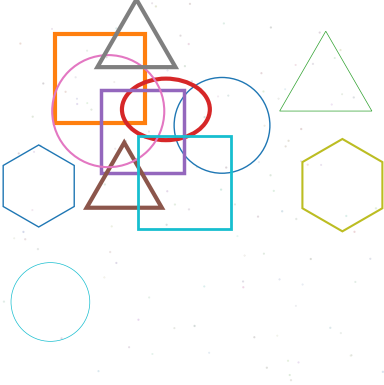[{"shape": "hexagon", "thickness": 1, "radius": 0.53, "center": [0.101, 0.517]}, {"shape": "circle", "thickness": 1, "radius": 0.62, "center": [0.577, 0.674]}, {"shape": "square", "thickness": 3, "radius": 0.58, "center": [0.26, 0.797]}, {"shape": "triangle", "thickness": 0.5, "radius": 0.69, "center": [0.846, 0.781]}, {"shape": "oval", "thickness": 3, "radius": 0.57, "center": [0.431, 0.716]}, {"shape": "square", "thickness": 2.5, "radius": 0.54, "center": [0.37, 0.658]}, {"shape": "triangle", "thickness": 3, "radius": 0.56, "center": [0.323, 0.517]}, {"shape": "circle", "thickness": 1.5, "radius": 0.73, "center": [0.281, 0.711]}, {"shape": "triangle", "thickness": 3, "radius": 0.59, "center": [0.354, 0.884]}, {"shape": "hexagon", "thickness": 1.5, "radius": 0.6, "center": [0.889, 0.519]}, {"shape": "square", "thickness": 2, "radius": 0.6, "center": [0.48, 0.527]}, {"shape": "circle", "thickness": 0.5, "radius": 0.51, "center": [0.131, 0.216]}]